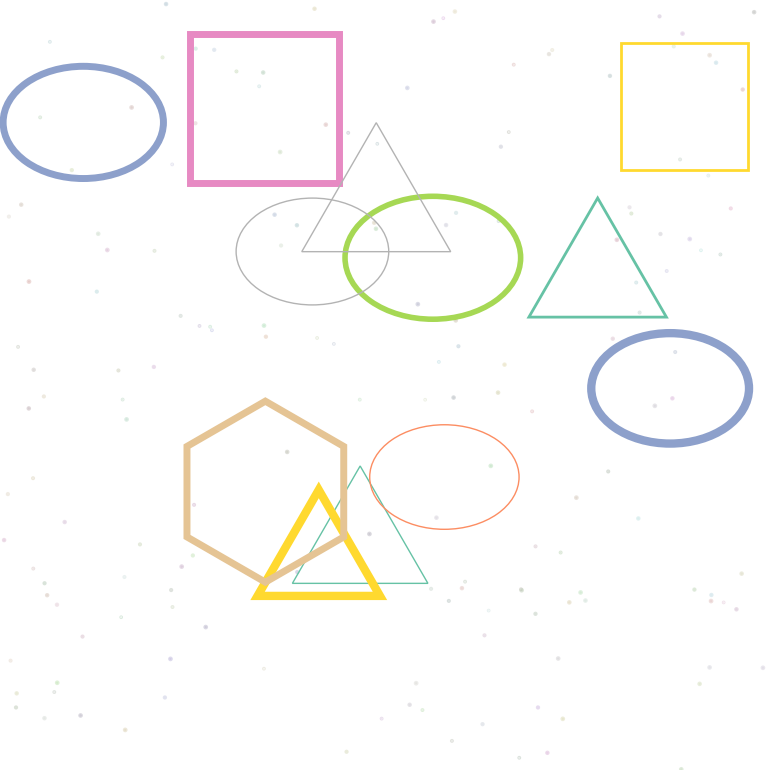[{"shape": "triangle", "thickness": 1, "radius": 0.52, "center": [0.776, 0.64]}, {"shape": "triangle", "thickness": 0.5, "radius": 0.51, "center": [0.468, 0.293]}, {"shape": "oval", "thickness": 0.5, "radius": 0.48, "center": [0.577, 0.38]}, {"shape": "oval", "thickness": 2.5, "radius": 0.52, "center": [0.108, 0.841]}, {"shape": "oval", "thickness": 3, "radius": 0.51, "center": [0.87, 0.496]}, {"shape": "square", "thickness": 2.5, "radius": 0.48, "center": [0.344, 0.859]}, {"shape": "oval", "thickness": 2, "radius": 0.57, "center": [0.562, 0.665]}, {"shape": "square", "thickness": 1, "radius": 0.41, "center": [0.889, 0.861]}, {"shape": "triangle", "thickness": 3, "radius": 0.46, "center": [0.414, 0.272]}, {"shape": "hexagon", "thickness": 2.5, "radius": 0.59, "center": [0.345, 0.361]}, {"shape": "oval", "thickness": 0.5, "radius": 0.5, "center": [0.406, 0.673]}, {"shape": "triangle", "thickness": 0.5, "radius": 0.56, "center": [0.489, 0.729]}]